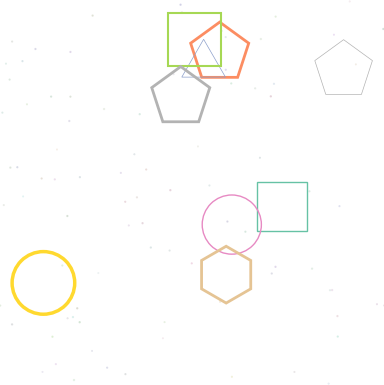[{"shape": "square", "thickness": 1, "radius": 0.32, "center": [0.732, 0.464]}, {"shape": "pentagon", "thickness": 2, "radius": 0.4, "center": [0.571, 0.863]}, {"shape": "triangle", "thickness": 0.5, "radius": 0.33, "center": [0.529, 0.832]}, {"shape": "circle", "thickness": 1, "radius": 0.38, "center": [0.602, 0.417]}, {"shape": "square", "thickness": 1.5, "radius": 0.35, "center": [0.506, 0.898]}, {"shape": "circle", "thickness": 2.5, "radius": 0.41, "center": [0.113, 0.265]}, {"shape": "hexagon", "thickness": 2, "radius": 0.37, "center": [0.587, 0.287]}, {"shape": "pentagon", "thickness": 2, "radius": 0.4, "center": [0.47, 0.748]}, {"shape": "pentagon", "thickness": 0.5, "radius": 0.39, "center": [0.892, 0.818]}]